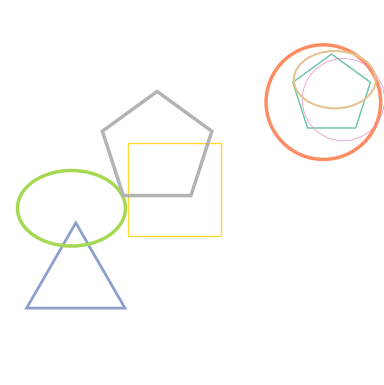[{"shape": "pentagon", "thickness": 1, "radius": 0.53, "center": [0.861, 0.753]}, {"shape": "circle", "thickness": 2.5, "radius": 0.74, "center": [0.84, 0.735]}, {"shape": "triangle", "thickness": 2, "radius": 0.74, "center": [0.197, 0.274]}, {"shape": "circle", "thickness": 0.5, "radius": 0.53, "center": [0.892, 0.741]}, {"shape": "oval", "thickness": 2.5, "radius": 0.7, "center": [0.186, 0.459]}, {"shape": "square", "thickness": 1, "radius": 0.6, "center": [0.453, 0.508]}, {"shape": "oval", "thickness": 1.5, "radius": 0.53, "center": [0.87, 0.793]}, {"shape": "pentagon", "thickness": 2.5, "radius": 0.75, "center": [0.408, 0.613]}]